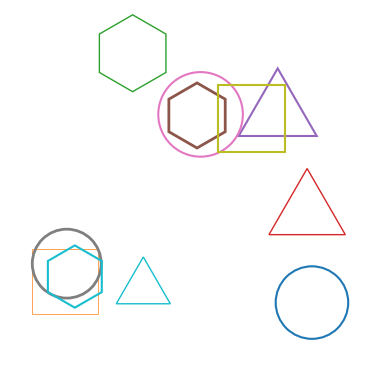[{"shape": "circle", "thickness": 1.5, "radius": 0.47, "center": [0.81, 0.214]}, {"shape": "square", "thickness": 0.5, "radius": 0.42, "center": [0.169, 0.268]}, {"shape": "hexagon", "thickness": 1, "radius": 0.5, "center": [0.345, 0.862]}, {"shape": "triangle", "thickness": 1, "radius": 0.57, "center": [0.798, 0.448]}, {"shape": "triangle", "thickness": 1.5, "radius": 0.59, "center": [0.721, 0.705]}, {"shape": "hexagon", "thickness": 2, "radius": 0.42, "center": [0.512, 0.7]}, {"shape": "circle", "thickness": 1.5, "radius": 0.55, "center": [0.521, 0.703]}, {"shape": "circle", "thickness": 2, "radius": 0.45, "center": [0.173, 0.315]}, {"shape": "square", "thickness": 1.5, "radius": 0.44, "center": [0.654, 0.693]}, {"shape": "hexagon", "thickness": 1.5, "radius": 0.4, "center": [0.194, 0.282]}, {"shape": "triangle", "thickness": 1, "radius": 0.41, "center": [0.372, 0.251]}]